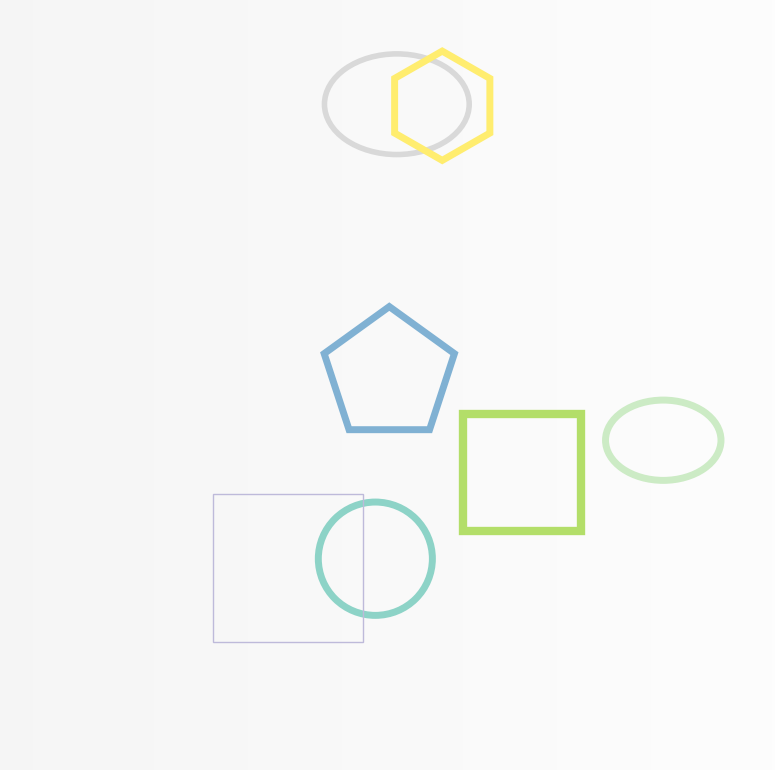[{"shape": "circle", "thickness": 2.5, "radius": 0.37, "center": [0.484, 0.274]}, {"shape": "square", "thickness": 0.5, "radius": 0.48, "center": [0.372, 0.263]}, {"shape": "pentagon", "thickness": 2.5, "radius": 0.44, "center": [0.502, 0.513]}, {"shape": "square", "thickness": 3, "radius": 0.38, "center": [0.674, 0.386]}, {"shape": "oval", "thickness": 2, "radius": 0.47, "center": [0.512, 0.865]}, {"shape": "oval", "thickness": 2.5, "radius": 0.37, "center": [0.856, 0.428]}, {"shape": "hexagon", "thickness": 2.5, "radius": 0.35, "center": [0.571, 0.863]}]